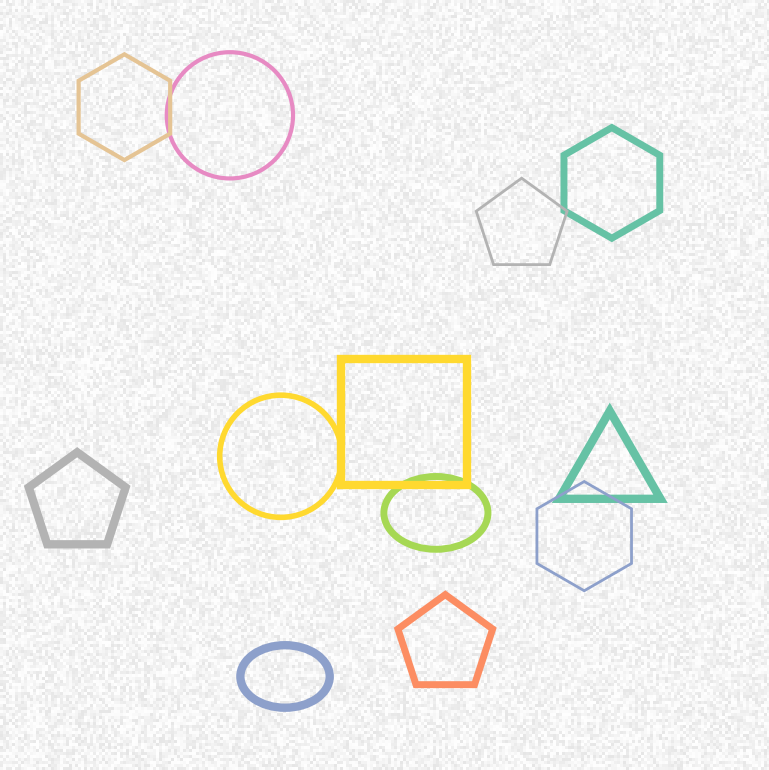[{"shape": "triangle", "thickness": 3, "radius": 0.38, "center": [0.792, 0.39]}, {"shape": "hexagon", "thickness": 2.5, "radius": 0.36, "center": [0.795, 0.762]}, {"shape": "pentagon", "thickness": 2.5, "radius": 0.32, "center": [0.578, 0.163]}, {"shape": "oval", "thickness": 3, "radius": 0.29, "center": [0.37, 0.121]}, {"shape": "hexagon", "thickness": 1, "radius": 0.35, "center": [0.759, 0.304]}, {"shape": "circle", "thickness": 1.5, "radius": 0.41, "center": [0.299, 0.85]}, {"shape": "oval", "thickness": 2.5, "radius": 0.34, "center": [0.566, 0.334]}, {"shape": "square", "thickness": 3, "radius": 0.41, "center": [0.525, 0.452]}, {"shape": "circle", "thickness": 2, "radius": 0.4, "center": [0.365, 0.407]}, {"shape": "hexagon", "thickness": 1.5, "radius": 0.34, "center": [0.162, 0.861]}, {"shape": "pentagon", "thickness": 3, "radius": 0.33, "center": [0.1, 0.347]}, {"shape": "pentagon", "thickness": 1, "radius": 0.31, "center": [0.677, 0.707]}]